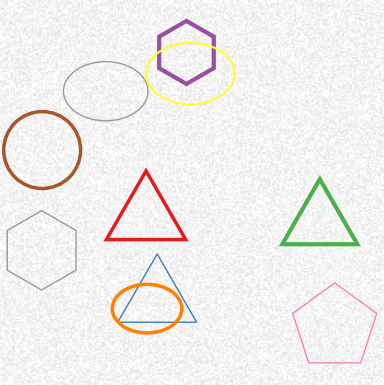[{"shape": "triangle", "thickness": 2.5, "radius": 0.59, "center": [0.379, 0.437]}, {"shape": "triangle", "thickness": 1, "radius": 0.59, "center": [0.408, 0.222]}, {"shape": "triangle", "thickness": 3, "radius": 0.56, "center": [0.831, 0.422]}, {"shape": "hexagon", "thickness": 3, "radius": 0.41, "center": [0.484, 0.864]}, {"shape": "oval", "thickness": 2.5, "radius": 0.45, "center": [0.382, 0.198]}, {"shape": "oval", "thickness": 1.5, "radius": 0.57, "center": [0.495, 0.809]}, {"shape": "circle", "thickness": 2.5, "radius": 0.5, "center": [0.11, 0.61]}, {"shape": "pentagon", "thickness": 1, "radius": 0.57, "center": [0.869, 0.15]}, {"shape": "oval", "thickness": 1, "radius": 0.55, "center": [0.275, 0.763]}, {"shape": "hexagon", "thickness": 1, "radius": 0.52, "center": [0.108, 0.35]}]